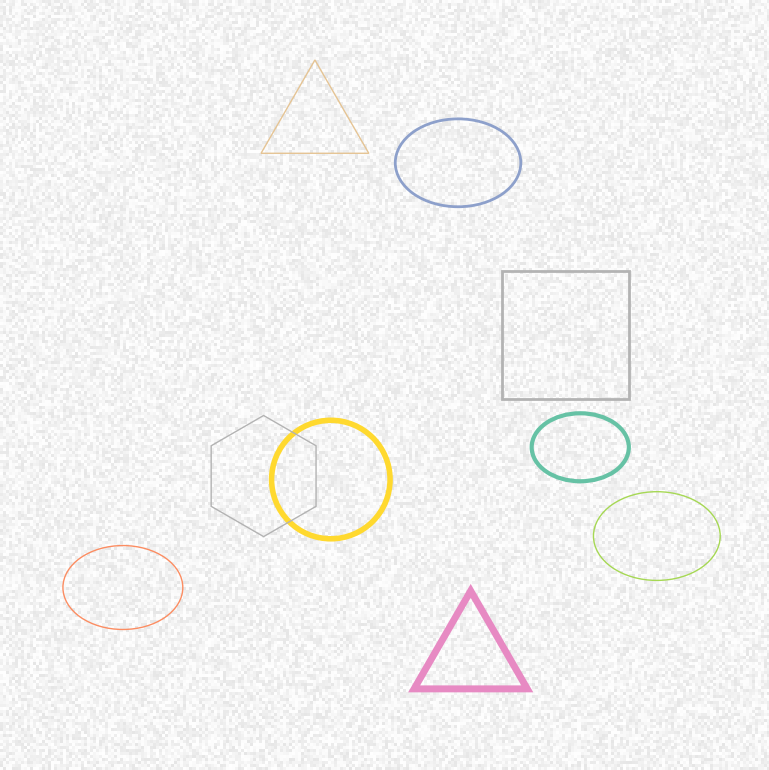[{"shape": "oval", "thickness": 1.5, "radius": 0.32, "center": [0.754, 0.419]}, {"shape": "oval", "thickness": 0.5, "radius": 0.39, "center": [0.16, 0.237]}, {"shape": "oval", "thickness": 1, "radius": 0.41, "center": [0.595, 0.789]}, {"shape": "triangle", "thickness": 2.5, "radius": 0.42, "center": [0.611, 0.148]}, {"shape": "oval", "thickness": 0.5, "radius": 0.41, "center": [0.853, 0.304]}, {"shape": "circle", "thickness": 2, "radius": 0.38, "center": [0.43, 0.377]}, {"shape": "triangle", "thickness": 0.5, "radius": 0.4, "center": [0.409, 0.841]}, {"shape": "square", "thickness": 1, "radius": 0.41, "center": [0.734, 0.565]}, {"shape": "hexagon", "thickness": 0.5, "radius": 0.39, "center": [0.342, 0.382]}]